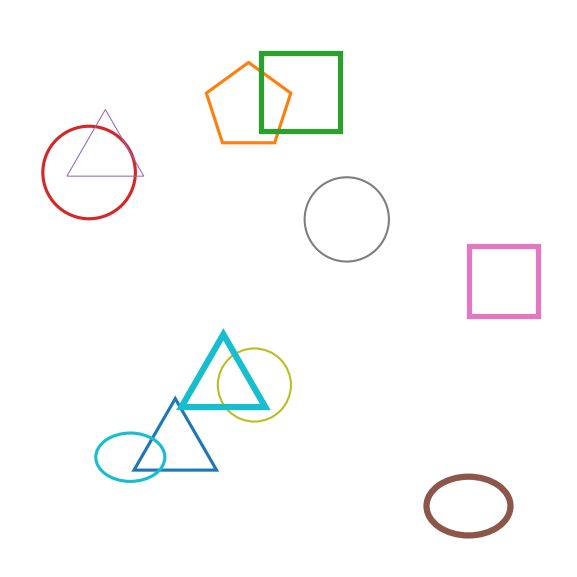[{"shape": "triangle", "thickness": 1.5, "radius": 0.41, "center": [0.304, 0.226]}, {"shape": "pentagon", "thickness": 1.5, "radius": 0.38, "center": [0.43, 0.814]}, {"shape": "square", "thickness": 2.5, "radius": 0.34, "center": [0.521, 0.84]}, {"shape": "circle", "thickness": 1.5, "radius": 0.4, "center": [0.154, 0.7]}, {"shape": "triangle", "thickness": 0.5, "radius": 0.38, "center": [0.182, 0.733]}, {"shape": "oval", "thickness": 3, "radius": 0.36, "center": [0.811, 0.123]}, {"shape": "square", "thickness": 2.5, "radius": 0.3, "center": [0.872, 0.513]}, {"shape": "circle", "thickness": 1, "radius": 0.36, "center": [0.6, 0.619]}, {"shape": "circle", "thickness": 1, "radius": 0.32, "center": [0.44, 0.332]}, {"shape": "triangle", "thickness": 3, "radius": 0.42, "center": [0.387, 0.336]}, {"shape": "oval", "thickness": 1.5, "radius": 0.3, "center": [0.226, 0.207]}]